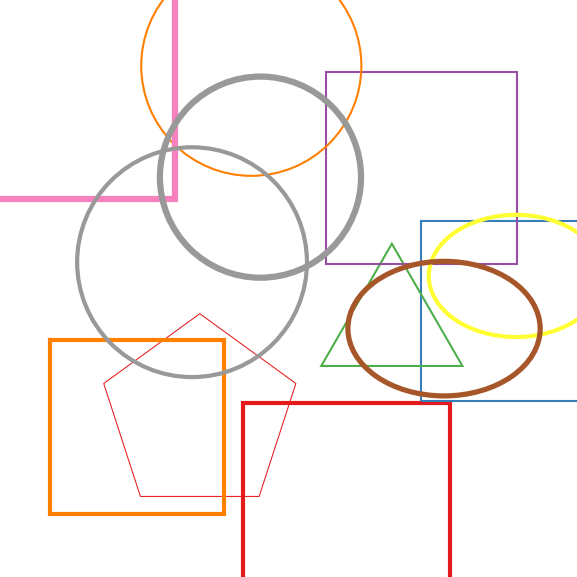[{"shape": "pentagon", "thickness": 0.5, "radius": 0.87, "center": [0.346, 0.281]}, {"shape": "square", "thickness": 2, "radius": 0.9, "center": [0.599, 0.122]}, {"shape": "square", "thickness": 1, "radius": 0.78, "center": [0.885, 0.461]}, {"shape": "triangle", "thickness": 1, "radius": 0.71, "center": [0.679, 0.436]}, {"shape": "square", "thickness": 1, "radius": 0.83, "center": [0.73, 0.708]}, {"shape": "circle", "thickness": 1, "radius": 0.95, "center": [0.435, 0.885]}, {"shape": "square", "thickness": 2, "radius": 0.75, "center": [0.237, 0.259]}, {"shape": "oval", "thickness": 2, "radius": 0.76, "center": [0.894, 0.521]}, {"shape": "oval", "thickness": 2.5, "radius": 0.83, "center": [0.769, 0.43]}, {"shape": "square", "thickness": 3, "radius": 0.99, "center": [0.106, 0.851]}, {"shape": "circle", "thickness": 3, "radius": 0.87, "center": [0.451, 0.692]}, {"shape": "circle", "thickness": 2, "radius": 0.99, "center": [0.333, 0.545]}]